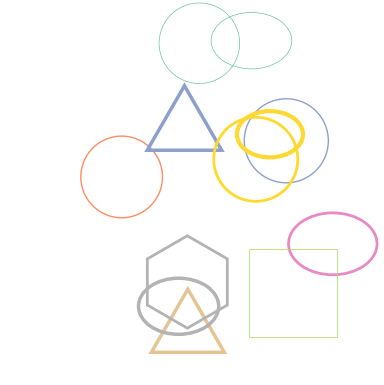[{"shape": "circle", "thickness": 0.5, "radius": 0.52, "center": [0.518, 0.888]}, {"shape": "oval", "thickness": 0.5, "radius": 0.52, "center": [0.653, 0.894]}, {"shape": "circle", "thickness": 1, "radius": 0.53, "center": [0.316, 0.54]}, {"shape": "circle", "thickness": 1, "radius": 0.55, "center": [0.744, 0.634]}, {"shape": "triangle", "thickness": 2.5, "radius": 0.56, "center": [0.479, 0.666]}, {"shape": "oval", "thickness": 2, "radius": 0.57, "center": [0.864, 0.367]}, {"shape": "square", "thickness": 0.5, "radius": 0.57, "center": [0.76, 0.24]}, {"shape": "oval", "thickness": 3, "radius": 0.43, "center": [0.701, 0.651]}, {"shape": "circle", "thickness": 2, "radius": 0.55, "center": [0.664, 0.586]}, {"shape": "triangle", "thickness": 2.5, "radius": 0.55, "center": [0.488, 0.14]}, {"shape": "hexagon", "thickness": 2, "radius": 0.6, "center": [0.487, 0.268]}, {"shape": "oval", "thickness": 2.5, "radius": 0.52, "center": [0.464, 0.205]}]